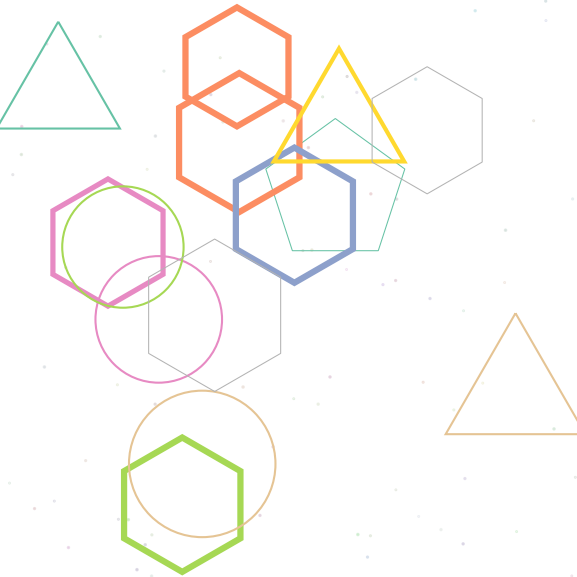[{"shape": "pentagon", "thickness": 0.5, "radius": 0.63, "center": [0.581, 0.667]}, {"shape": "triangle", "thickness": 1, "radius": 0.62, "center": [0.101, 0.838]}, {"shape": "hexagon", "thickness": 3, "radius": 0.51, "center": [0.41, 0.883]}, {"shape": "hexagon", "thickness": 3, "radius": 0.6, "center": [0.414, 0.752]}, {"shape": "hexagon", "thickness": 3, "radius": 0.59, "center": [0.51, 0.627]}, {"shape": "hexagon", "thickness": 2.5, "radius": 0.55, "center": [0.187, 0.579]}, {"shape": "circle", "thickness": 1, "radius": 0.55, "center": [0.275, 0.446]}, {"shape": "circle", "thickness": 1, "radius": 0.53, "center": [0.213, 0.571]}, {"shape": "hexagon", "thickness": 3, "radius": 0.58, "center": [0.316, 0.125]}, {"shape": "triangle", "thickness": 2, "radius": 0.65, "center": [0.587, 0.785]}, {"shape": "circle", "thickness": 1, "radius": 0.63, "center": [0.35, 0.196]}, {"shape": "triangle", "thickness": 1, "radius": 0.7, "center": [0.893, 0.317]}, {"shape": "hexagon", "thickness": 0.5, "radius": 0.66, "center": [0.372, 0.453]}, {"shape": "hexagon", "thickness": 0.5, "radius": 0.55, "center": [0.74, 0.774]}]